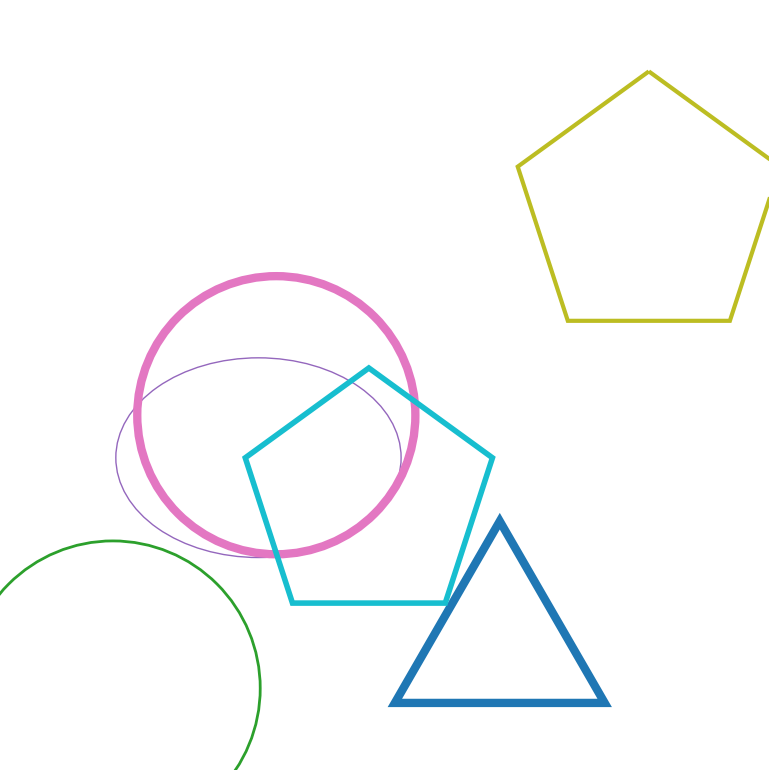[{"shape": "triangle", "thickness": 3, "radius": 0.79, "center": [0.649, 0.166]}, {"shape": "circle", "thickness": 1, "radius": 0.96, "center": [0.147, 0.106]}, {"shape": "oval", "thickness": 0.5, "radius": 0.93, "center": [0.336, 0.406]}, {"shape": "circle", "thickness": 3, "radius": 0.9, "center": [0.359, 0.461]}, {"shape": "pentagon", "thickness": 1.5, "radius": 0.9, "center": [0.843, 0.728]}, {"shape": "pentagon", "thickness": 2, "radius": 0.84, "center": [0.479, 0.353]}]